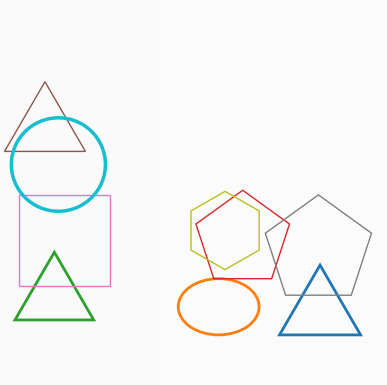[{"shape": "triangle", "thickness": 2, "radius": 0.6, "center": [0.826, 0.191]}, {"shape": "oval", "thickness": 2, "radius": 0.52, "center": [0.564, 0.203]}, {"shape": "triangle", "thickness": 2, "radius": 0.59, "center": [0.14, 0.228]}, {"shape": "pentagon", "thickness": 1, "radius": 0.63, "center": [0.626, 0.379]}, {"shape": "triangle", "thickness": 1, "radius": 0.6, "center": [0.116, 0.667]}, {"shape": "square", "thickness": 1, "radius": 0.59, "center": [0.165, 0.375]}, {"shape": "pentagon", "thickness": 1, "radius": 0.72, "center": [0.822, 0.35]}, {"shape": "hexagon", "thickness": 1, "radius": 0.51, "center": [0.581, 0.401]}, {"shape": "circle", "thickness": 2.5, "radius": 0.61, "center": [0.151, 0.573]}]